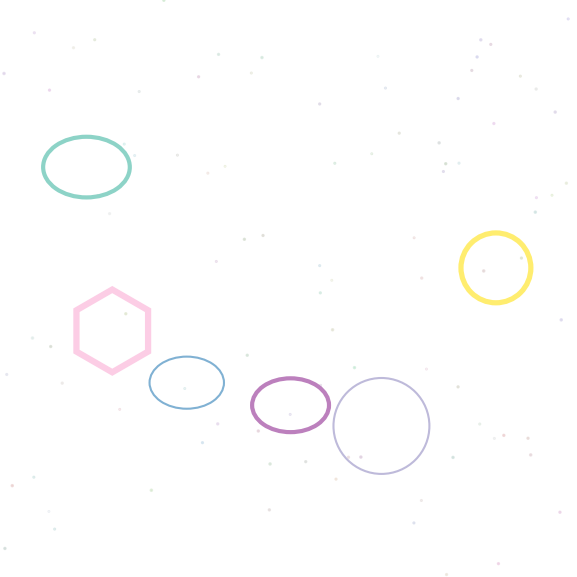[{"shape": "oval", "thickness": 2, "radius": 0.38, "center": [0.15, 0.71]}, {"shape": "circle", "thickness": 1, "radius": 0.42, "center": [0.661, 0.262]}, {"shape": "oval", "thickness": 1, "radius": 0.32, "center": [0.323, 0.336]}, {"shape": "hexagon", "thickness": 3, "radius": 0.36, "center": [0.194, 0.426]}, {"shape": "oval", "thickness": 2, "radius": 0.33, "center": [0.503, 0.297]}, {"shape": "circle", "thickness": 2.5, "radius": 0.3, "center": [0.859, 0.535]}]